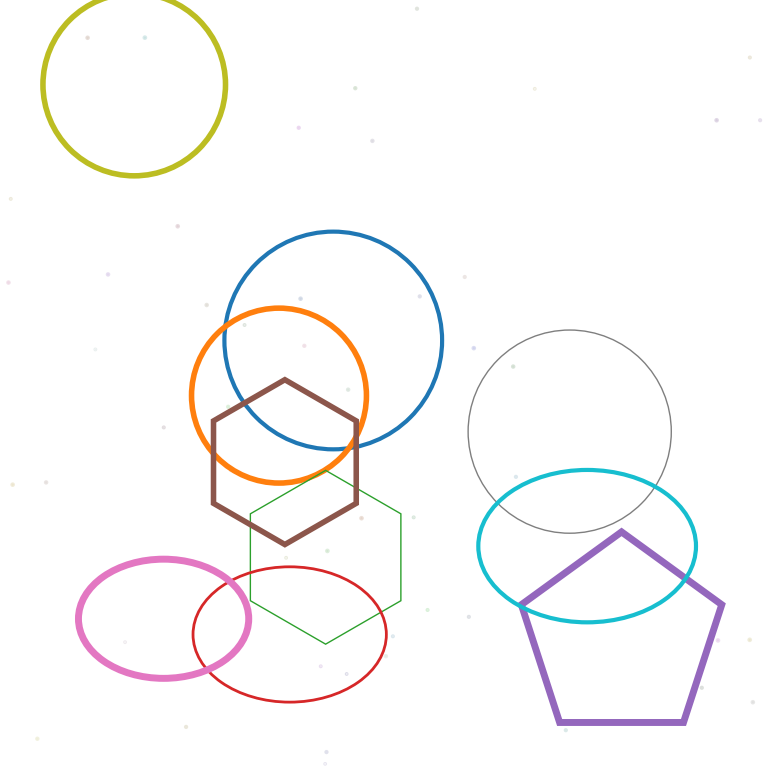[{"shape": "circle", "thickness": 1.5, "radius": 0.71, "center": [0.433, 0.558]}, {"shape": "circle", "thickness": 2, "radius": 0.57, "center": [0.362, 0.486]}, {"shape": "hexagon", "thickness": 0.5, "radius": 0.56, "center": [0.423, 0.276]}, {"shape": "oval", "thickness": 1, "radius": 0.63, "center": [0.376, 0.176]}, {"shape": "pentagon", "thickness": 2.5, "radius": 0.68, "center": [0.807, 0.172]}, {"shape": "hexagon", "thickness": 2, "radius": 0.54, "center": [0.37, 0.4]}, {"shape": "oval", "thickness": 2.5, "radius": 0.55, "center": [0.212, 0.196]}, {"shape": "circle", "thickness": 0.5, "radius": 0.66, "center": [0.74, 0.439]}, {"shape": "circle", "thickness": 2, "radius": 0.59, "center": [0.174, 0.89]}, {"shape": "oval", "thickness": 1.5, "radius": 0.71, "center": [0.763, 0.291]}]